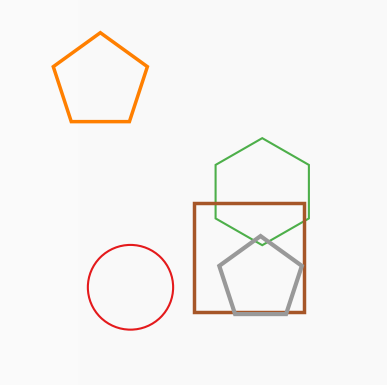[{"shape": "circle", "thickness": 1.5, "radius": 0.55, "center": [0.337, 0.254]}, {"shape": "hexagon", "thickness": 1.5, "radius": 0.7, "center": [0.677, 0.502]}, {"shape": "pentagon", "thickness": 2.5, "radius": 0.64, "center": [0.259, 0.787]}, {"shape": "square", "thickness": 2.5, "radius": 0.71, "center": [0.642, 0.332]}, {"shape": "pentagon", "thickness": 3, "radius": 0.56, "center": [0.672, 0.275]}]